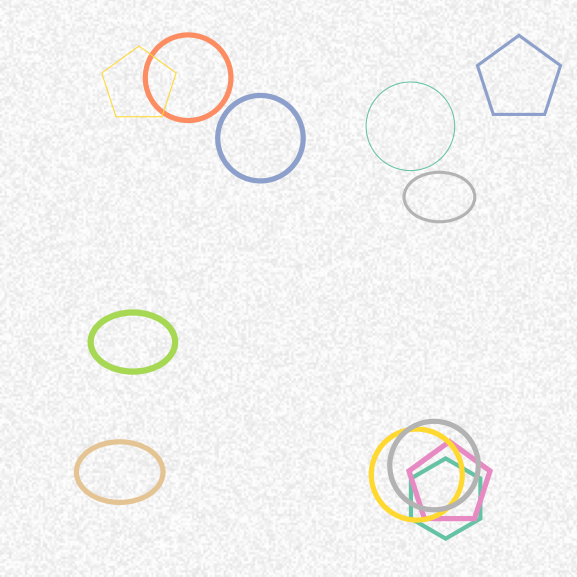[{"shape": "circle", "thickness": 0.5, "radius": 0.38, "center": [0.711, 0.78]}, {"shape": "hexagon", "thickness": 2, "radius": 0.35, "center": [0.772, 0.136]}, {"shape": "circle", "thickness": 2.5, "radius": 0.37, "center": [0.326, 0.865]}, {"shape": "pentagon", "thickness": 1.5, "radius": 0.38, "center": [0.899, 0.862]}, {"shape": "circle", "thickness": 2.5, "radius": 0.37, "center": [0.451, 0.76]}, {"shape": "pentagon", "thickness": 2.5, "radius": 0.37, "center": [0.778, 0.161]}, {"shape": "oval", "thickness": 3, "radius": 0.37, "center": [0.23, 0.407]}, {"shape": "pentagon", "thickness": 0.5, "radius": 0.34, "center": [0.241, 0.852]}, {"shape": "circle", "thickness": 2.5, "radius": 0.39, "center": [0.722, 0.177]}, {"shape": "oval", "thickness": 2.5, "radius": 0.37, "center": [0.207, 0.182]}, {"shape": "circle", "thickness": 2.5, "radius": 0.38, "center": [0.752, 0.193]}, {"shape": "oval", "thickness": 1.5, "radius": 0.31, "center": [0.761, 0.658]}]